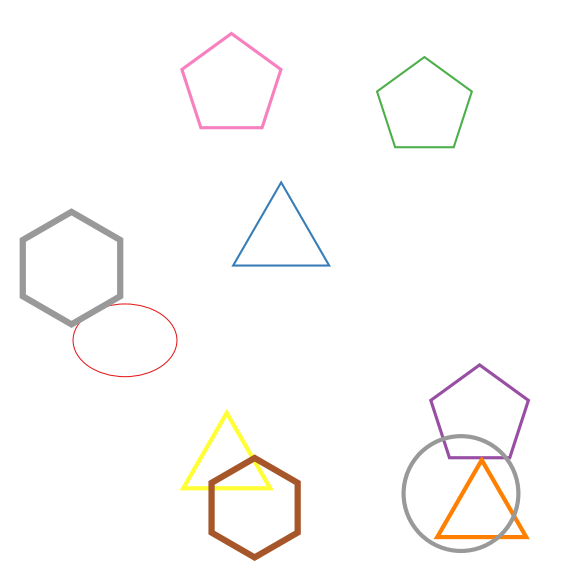[{"shape": "oval", "thickness": 0.5, "radius": 0.45, "center": [0.216, 0.41]}, {"shape": "triangle", "thickness": 1, "radius": 0.48, "center": [0.487, 0.587]}, {"shape": "pentagon", "thickness": 1, "radius": 0.43, "center": [0.735, 0.814]}, {"shape": "pentagon", "thickness": 1.5, "radius": 0.44, "center": [0.83, 0.278]}, {"shape": "triangle", "thickness": 2, "radius": 0.44, "center": [0.834, 0.114]}, {"shape": "triangle", "thickness": 2, "radius": 0.43, "center": [0.393, 0.197]}, {"shape": "hexagon", "thickness": 3, "radius": 0.43, "center": [0.441, 0.12]}, {"shape": "pentagon", "thickness": 1.5, "radius": 0.45, "center": [0.401, 0.851]}, {"shape": "hexagon", "thickness": 3, "radius": 0.49, "center": [0.124, 0.535]}, {"shape": "circle", "thickness": 2, "radius": 0.5, "center": [0.798, 0.145]}]